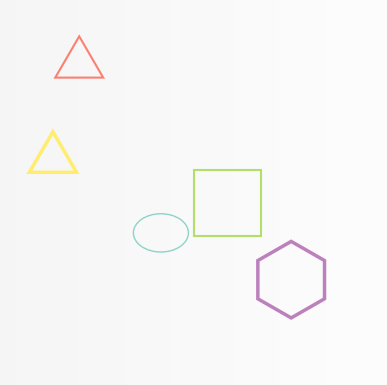[{"shape": "oval", "thickness": 1, "radius": 0.35, "center": [0.415, 0.395]}, {"shape": "triangle", "thickness": 1.5, "radius": 0.36, "center": [0.204, 0.834]}, {"shape": "square", "thickness": 1.5, "radius": 0.43, "center": [0.586, 0.473]}, {"shape": "hexagon", "thickness": 2.5, "radius": 0.5, "center": [0.751, 0.274]}, {"shape": "triangle", "thickness": 2.5, "radius": 0.35, "center": [0.137, 0.588]}]